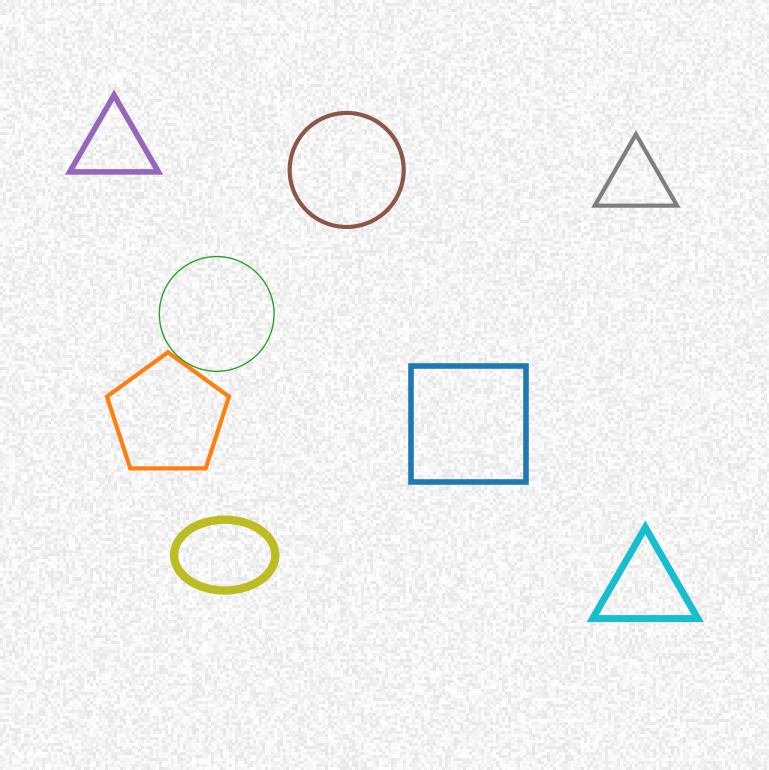[{"shape": "square", "thickness": 2, "radius": 0.37, "center": [0.608, 0.449]}, {"shape": "pentagon", "thickness": 1.5, "radius": 0.42, "center": [0.218, 0.459]}, {"shape": "circle", "thickness": 0.5, "radius": 0.37, "center": [0.281, 0.592]}, {"shape": "triangle", "thickness": 2, "radius": 0.33, "center": [0.148, 0.81]}, {"shape": "circle", "thickness": 1.5, "radius": 0.37, "center": [0.45, 0.779]}, {"shape": "triangle", "thickness": 1.5, "radius": 0.31, "center": [0.826, 0.764]}, {"shape": "oval", "thickness": 3, "radius": 0.33, "center": [0.292, 0.279]}, {"shape": "triangle", "thickness": 2.5, "radius": 0.39, "center": [0.838, 0.236]}]